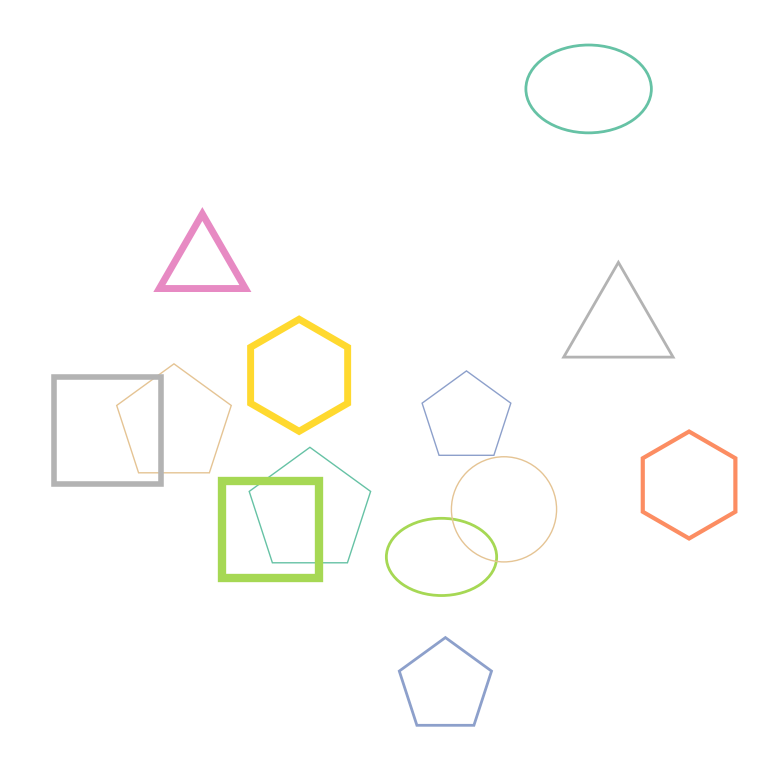[{"shape": "oval", "thickness": 1, "radius": 0.41, "center": [0.764, 0.885]}, {"shape": "pentagon", "thickness": 0.5, "radius": 0.41, "center": [0.402, 0.336]}, {"shape": "hexagon", "thickness": 1.5, "radius": 0.35, "center": [0.895, 0.37]}, {"shape": "pentagon", "thickness": 1, "radius": 0.31, "center": [0.578, 0.109]}, {"shape": "pentagon", "thickness": 0.5, "radius": 0.3, "center": [0.606, 0.458]}, {"shape": "triangle", "thickness": 2.5, "radius": 0.32, "center": [0.263, 0.658]}, {"shape": "square", "thickness": 3, "radius": 0.31, "center": [0.351, 0.312]}, {"shape": "oval", "thickness": 1, "radius": 0.36, "center": [0.573, 0.277]}, {"shape": "hexagon", "thickness": 2.5, "radius": 0.36, "center": [0.388, 0.513]}, {"shape": "circle", "thickness": 0.5, "radius": 0.34, "center": [0.655, 0.339]}, {"shape": "pentagon", "thickness": 0.5, "radius": 0.39, "center": [0.226, 0.449]}, {"shape": "triangle", "thickness": 1, "radius": 0.41, "center": [0.803, 0.577]}, {"shape": "square", "thickness": 2, "radius": 0.35, "center": [0.14, 0.441]}]